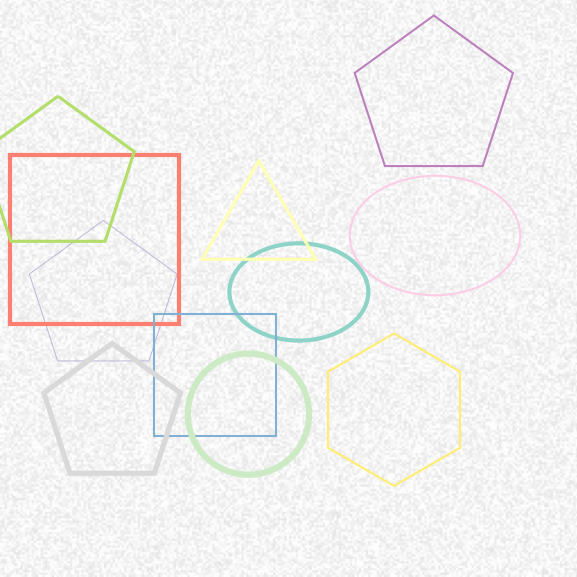[{"shape": "oval", "thickness": 2, "radius": 0.6, "center": [0.518, 0.494]}, {"shape": "triangle", "thickness": 1.5, "radius": 0.57, "center": [0.448, 0.607]}, {"shape": "pentagon", "thickness": 0.5, "radius": 0.67, "center": [0.179, 0.483]}, {"shape": "square", "thickness": 2, "radius": 0.73, "center": [0.164, 0.585]}, {"shape": "square", "thickness": 1, "radius": 0.53, "center": [0.373, 0.35]}, {"shape": "pentagon", "thickness": 1.5, "radius": 0.69, "center": [0.1, 0.694]}, {"shape": "oval", "thickness": 1, "radius": 0.74, "center": [0.753, 0.591]}, {"shape": "pentagon", "thickness": 2.5, "radius": 0.62, "center": [0.194, 0.28]}, {"shape": "pentagon", "thickness": 1, "radius": 0.72, "center": [0.751, 0.828]}, {"shape": "circle", "thickness": 3, "radius": 0.52, "center": [0.43, 0.282]}, {"shape": "hexagon", "thickness": 1, "radius": 0.66, "center": [0.682, 0.29]}]